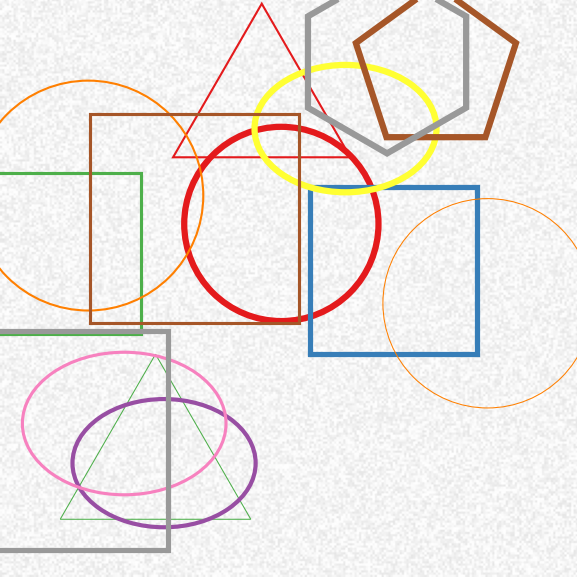[{"shape": "triangle", "thickness": 1, "radius": 0.89, "center": [0.453, 0.815]}, {"shape": "circle", "thickness": 3, "radius": 0.84, "center": [0.487, 0.611]}, {"shape": "square", "thickness": 2.5, "radius": 0.72, "center": [0.681, 0.531]}, {"shape": "triangle", "thickness": 0.5, "radius": 0.95, "center": [0.269, 0.195]}, {"shape": "square", "thickness": 1.5, "radius": 0.69, "center": [0.105, 0.56]}, {"shape": "oval", "thickness": 2, "radius": 0.79, "center": [0.284, 0.197]}, {"shape": "circle", "thickness": 0.5, "radius": 0.91, "center": [0.844, 0.474]}, {"shape": "circle", "thickness": 1, "radius": 1.0, "center": [0.153, 0.66]}, {"shape": "oval", "thickness": 3, "radius": 0.79, "center": [0.598, 0.776]}, {"shape": "pentagon", "thickness": 3, "radius": 0.73, "center": [0.755, 0.879]}, {"shape": "square", "thickness": 1.5, "radius": 0.9, "center": [0.337, 0.621]}, {"shape": "oval", "thickness": 1.5, "radius": 0.88, "center": [0.215, 0.266]}, {"shape": "hexagon", "thickness": 3, "radius": 0.79, "center": [0.67, 0.892]}, {"shape": "square", "thickness": 2.5, "radius": 0.95, "center": [0.101, 0.236]}]